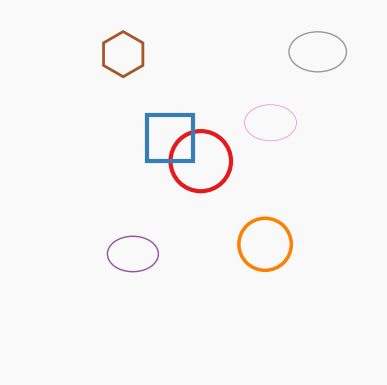[{"shape": "circle", "thickness": 3, "radius": 0.39, "center": [0.518, 0.581]}, {"shape": "square", "thickness": 3, "radius": 0.3, "center": [0.439, 0.641]}, {"shape": "oval", "thickness": 1, "radius": 0.33, "center": [0.343, 0.34]}, {"shape": "circle", "thickness": 2.5, "radius": 0.34, "center": [0.684, 0.366]}, {"shape": "hexagon", "thickness": 2, "radius": 0.29, "center": [0.318, 0.859]}, {"shape": "oval", "thickness": 0.5, "radius": 0.33, "center": [0.698, 0.681]}, {"shape": "oval", "thickness": 1, "radius": 0.37, "center": [0.82, 0.865]}]